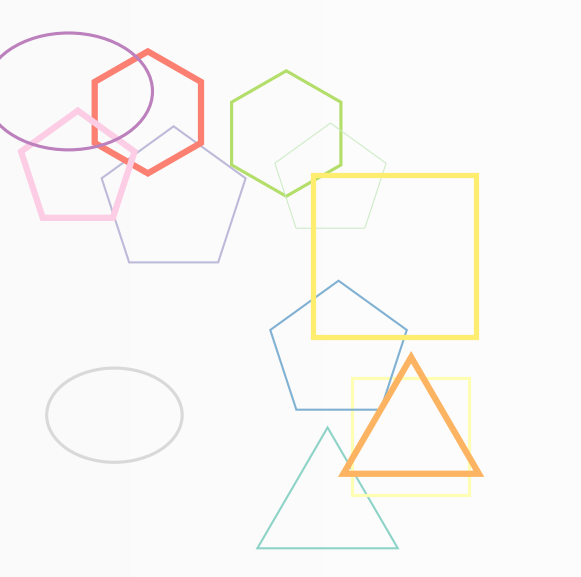[{"shape": "triangle", "thickness": 1, "radius": 0.7, "center": [0.564, 0.119]}, {"shape": "square", "thickness": 1.5, "radius": 0.51, "center": [0.707, 0.243]}, {"shape": "pentagon", "thickness": 1, "radius": 0.65, "center": [0.299, 0.65]}, {"shape": "hexagon", "thickness": 3, "radius": 0.53, "center": [0.254, 0.805]}, {"shape": "pentagon", "thickness": 1, "radius": 0.62, "center": [0.582, 0.39]}, {"shape": "triangle", "thickness": 3, "radius": 0.67, "center": [0.707, 0.246]}, {"shape": "hexagon", "thickness": 1.5, "radius": 0.54, "center": [0.492, 0.768]}, {"shape": "pentagon", "thickness": 3, "radius": 0.51, "center": [0.134, 0.705]}, {"shape": "oval", "thickness": 1.5, "radius": 0.58, "center": [0.197, 0.28]}, {"shape": "oval", "thickness": 1.5, "radius": 0.72, "center": [0.118, 0.841]}, {"shape": "pentagon", "thickness": 0.5, "radius": 0.5, "center": [0.569, 0.685]}, {"shape": "square", "thickness": 2.5, "radius": 0.7, "center": [0.678, 0.555]}]